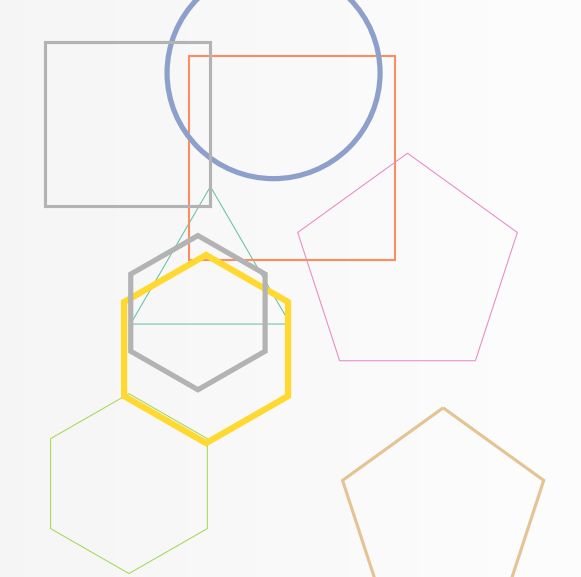[{"shape": "triangle", "thickness": 0.5, "radius": 0.79, "center": [0.362, 0.517]}, {"shape": "square", "thickness": 1, "radius": 0.89, "center": [0.502, 0.725]}, {"shape": "circle", "thickness": 2.5, "radius": 0.92, "center": [0.471, 0.873]}, {"shape": "pentagon", "thickness": 0.5, "radius": 0.99, "center": [0.701, 0.535]}, {"shape": "hexagon", "thickness": 0.5, "radius": 0.78, "center": [0.222, 0.162]}, {"shape": "hexagon", "thickness": 3, "radius": 0.81, "center": [0.355, 0.395]}, {"shape": "pentagon", "thickness": 1.5, "radius": 0.91, "center": [0.762, 0.111]}, {"shape": "square", "thickness": 1.5, "radius": 0.71, "center": [0.219, 0.784]}, {"shape": "hexagon", "thickness": 2.5, "radius": 0.67, "center": [0.341, 0.458]}]